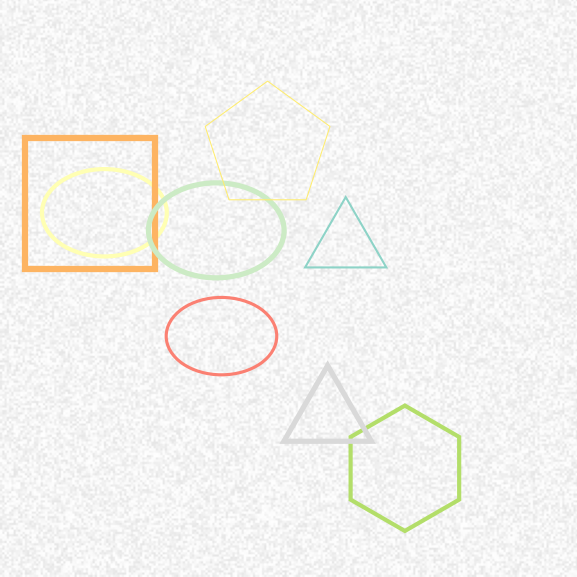[{"shape": "triangle", "thickness": 1, "radius": 0.41, "center": [0.599, 0.577]}, {"shape": "oval", "thickness": 2, "radius": 0.54, "center": [0.181, 0.631]}, {"shape": "oval", "thickness": 1.5, "radius": 0.48, "center": [0.384, 0.417]}, {"shape": "square", "thickness": 3, "radius": 0.56, "center": [0.156, 0.647]}, {"shape": "hexagon", "thickness": 2, "radius": 0.54, "center": [0.701, 0.188]}, {"shape": "triangle", "thickness": 2.5, "radius": 0.44, "center": [0.567, 0.279]}, {"shape": "oval", "thickness": 2.5, "radius": 0.59, "center": [0.375, 0.6]}, {"shape": "pentagon", "thickness": 0.5, "radius": 0.57, "center": [0.463, 0.745]}]